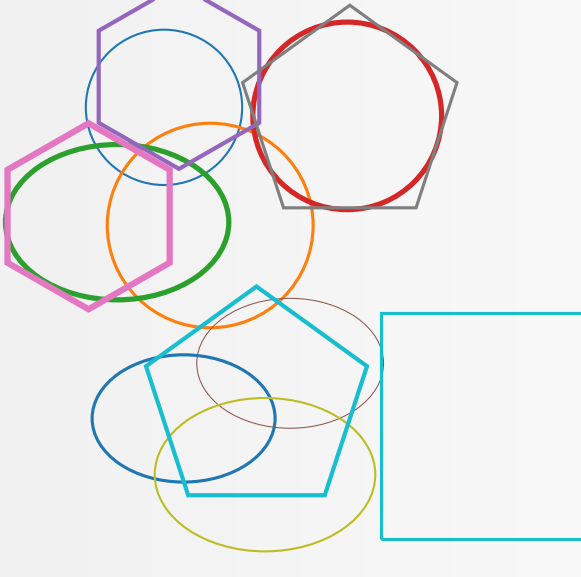[{"shape": "circle", "thickness": 1, "radius": 0.67, "center": [0.282, 0.813]}, {"shape": "oval", "thickness": 1.5, "radius": 0.79, "center": [0.316, 0.275]}, {"shape": "circle", "thickness": 1.5, "radius": 0.89, "center": [0.362, 0.609]}, {"shape": "oval", "thickness": 2.5, "radius": 0.96, "center": [0.202, 0.614]}, {"shape": "circle", "thickness": 2.5, "radius": 0.81, "center": [0.597, 0.798]}, {"shape": "hexagon", "thickness": 2, "radius": 0.8, "center": [0.308, 0.866]}, {"shape": "oval", "thickness": 0.5, "radius": 0.8, "center": [0.499, 0.37]}, {"shape": "hexagon", "thickness": 3, "radius": 0.81, "center": [0.152, 0.625]}, {"shape": "pentagon", "thickness": 1.5, "radius": 0.97, "center": [0.602, 0.796]}, {"shape": "oval", "thickness": 1, "radius": 0.95, "center": [0.456, 0.177]}, {"shape": "square", "thickness": 1.5, "radius": 0.98, "center": [0.851, 0.261]}, {"shape": "pentagon", "thickness": 2, "radius": 1.0, "center": [0.441, 0.303]}]